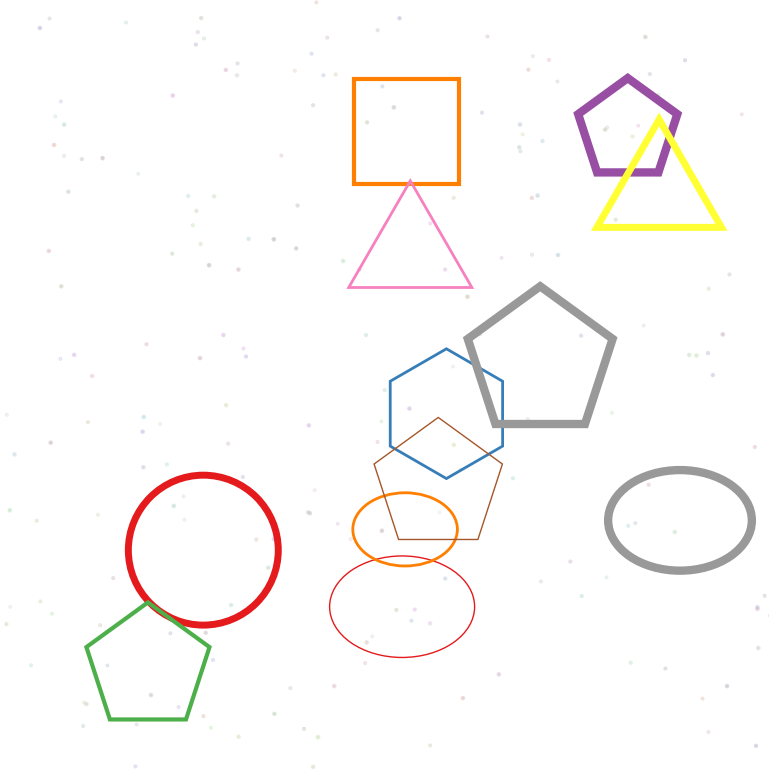[{"shape": "circle", "thickness": 2.5, "radius": 0.49, "center": [0.264, 0.286]}, {"shape": "oval", "thickness": 0.5, "radius": 0.47, "center": [0.522, 0.212]}, {"shape": "hexagon", "thickness": 1, "radius": 0.42, "center": [0.58, 0.463]}, {"shape": "pentagon", "thickness": 1.5, "radius": 0.42, "center": [0.192, 0.134]}, {"shape": "pentagon", "thickness": 3, "radius": 0.34, "center": [0.815, 0.831]}, {"shape": "oval", "thickness": 1, "radius": 0.34, "center": [0.526, 0.312]}, {"shape": "square", "thickness": 1.5, "radius": 0.34, "center": [0.528, 0.829]}, {"shape": "triangle", "thickness": 2.5, "radius": 0.47, "center": [0.856, 0.751]}, {"shape": "pentagon", "thickness": 0.5, "radius": 0.44, "center": [0.569, 0.37]}, {"shape": "triangle", "thickness": 1, "radius": 0.46, "center": [0.533, 0.673]}, {"shape": "oval", "thickness": 3, "radius": 0.47, "center": [0.883, 0.324]}, {"shape": "pentagon", "thickness": 3, "radius": 0.49, "center": [0.702, 0.529]}]